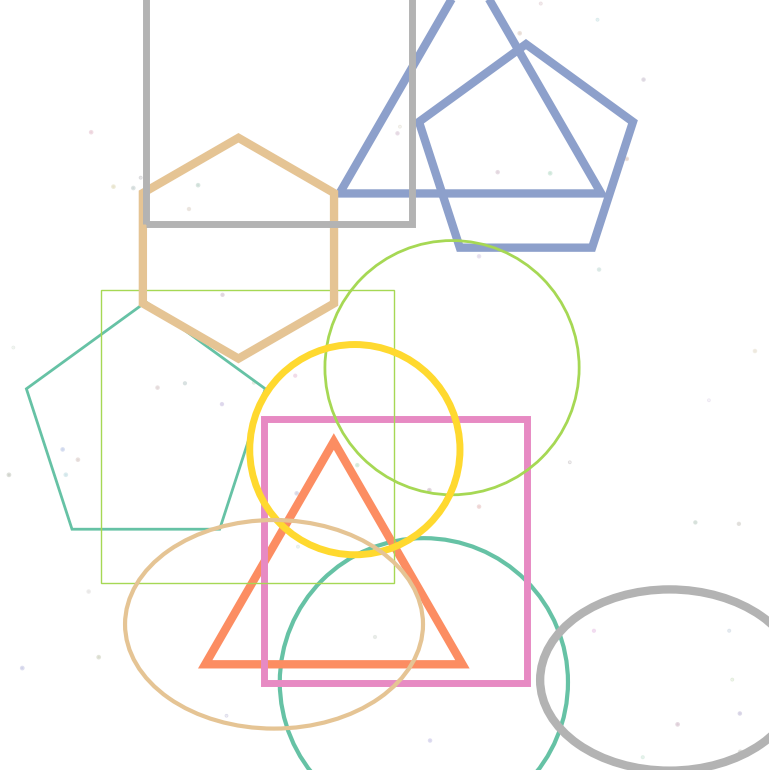[{"shape": "pentagon", "thickness": 1, "radius": 0.82, "center": [0.189, 0.445]}, {"shape": "circle", "thickness": 1.5, "radius": 0.94, "center": [0.55, 0.114]}, {"shape": "triangle", "thickness": 3, "radius": 0.96, "center": [0.434, 0.234]}, {"shape": "triangle", "thickness": 3, "radius": 0.98, "center": [0.611, 0.847]}, {"shape": "pentagon", "thickness": 3, "radius": 0.73, "center": [0.683, 0.797]}, {"shape": "square", "thickness": 2.5, "radius": 0.86, "center": [0.514, 0.284]}, {"shape": "square", "thickness": 0.5, "radius": 0.95, "center": [0.322, 0.433]}, {"shape": "circle", "thickness": 1, "radius": 0.83, "center": [0.587, 0.522]}, {"shape": "circle", "thickness": 2.5, "radius": 0.68, "center": [0.461, 0.416]}, {"shape": "hexagon", "thickness": 3, "radius": 0.72, "center": [0.31, 0.678]}, {"shape": "oval", "thickness": 1.5, "radius": 0.97, "center": [0.356, 0.189]}, {"shape": "oval", "thickness": 3, "radius": 0.84, "center": [0.87, 0.117]}, {"shape": "square", "thickness": 2.5, "radius": 0.86, "center": [0.363, 0.881]}]